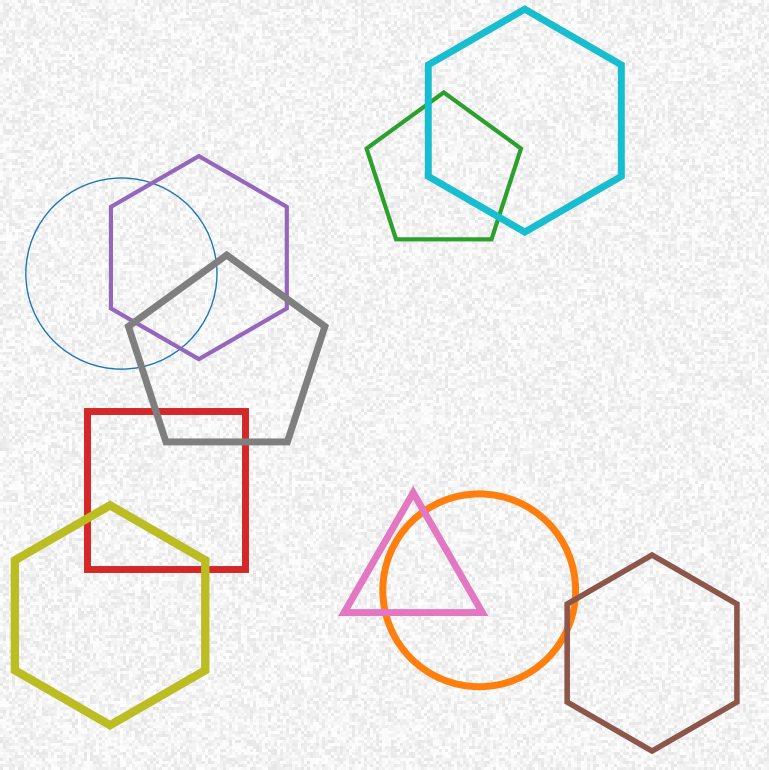[{"shape": "circle", "thickness": 0.5, "radius": 0.62, "center": [0.158, 0.645]}, {"shape": "circle", "thickness": 2.5, "radius": 0.63, "center": [0.622, 0.233]}, {"shape": "pentagon", "thickness": 1.5, "radius": 0.53, "center": [0.576, 0.774]}, {"shape": "square", "thickness": 2.5, "radius": 0.51, "center": [0.216, 0.364]}, {"shape": "hexagon", "thickness": 1.5, "radius": 0.66, "center": [0.258, 0.665]}, {"shape": "hexagon", "thickness": 2, "radius": 0.64, "center": [0.847, 0.152]}, {"shape": "triangle", "thickness": 2.5, "radius": 0.52, "center": [0.537, 0.256]}, {"shape": "pentagon", "thickness": 2.5, "radius": 0.67, "center": [0.294, 0.535]}, {"shape": "hexagon", "thickness": 3, "radius": 0.71, "center": [0.143, 0.201]}, {"shape": "hexagon", "thickness": 2.5, "radius": 0.72, "center": [0.682, 0.843]}]